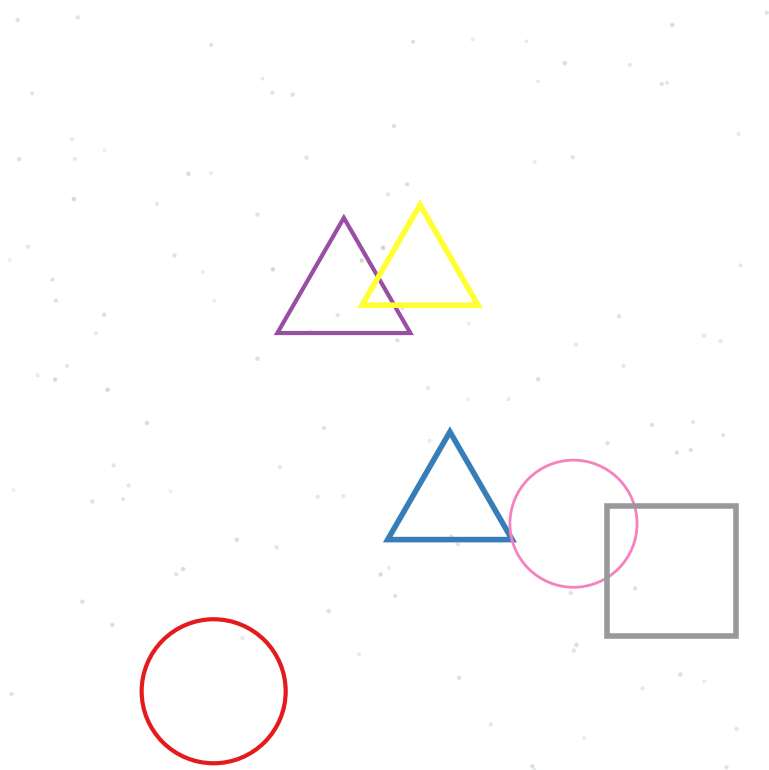[{"shape": "circle", "thickness": 1.5, "radius": 0.47, "center": [0.277, 0.102]}, {"shape": "triangle", "thickness": 2, "radius": 0.47, "center": [0.584, 0.346]}, {"shape": "triangle", "thickness": 1.5, "radius": 0.5, "center": [0.447, 0.617]}, {"shape": "triangle", "thickness": 2, "radius": 0.43, "center": [0.545, 0.647]}, {"shape": "circle", "thickness": 1, "radius": 0.41, "center": [0.745, 0.32]}, {"shape": "square", "thickness": 2, "radius": 0.42, "center": [0.872, 0.259]}]